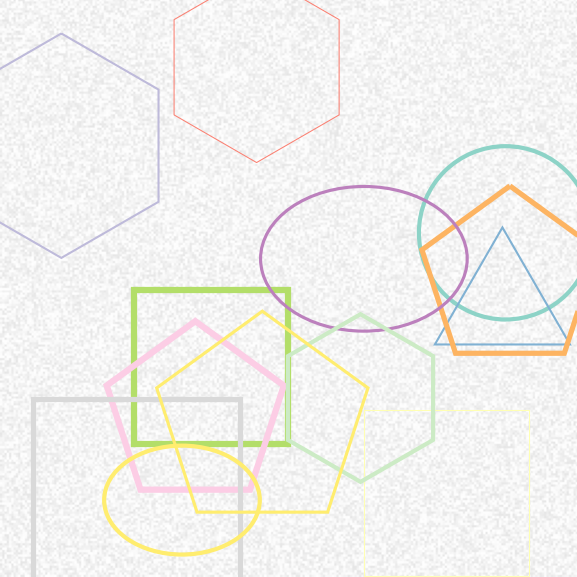[{"shape": "circle", "thickness": 2, "radius": 0.75, "center": [0.875, 0.596]}, {"shape": "square", "thickness": 0.5, "radius": 0.72, "center": [0.773, 0.145]}, {"shape": "hexagon", "thickness": 1, "radius": 0.97, "center": [0.106, 0.747]}, {"shape": "hexagon", "thickness": 0.5, "radius": 0.83, "center": [0.444, 0.883]}, {"shape": "triangle", "thickness": 1, "radius": 0.68, "center": [0.87, 0.47]}, {"shape": "pentagon", "thickness": 2.5, "radius": 0.8, "center": [0.883, 0.517]}, {"shape": "square", "thickness": 3, "radius": 0.67, "center": [0.365, 0.364]}, {"shape": "pentagon", "thickness": 3, "radius": 0.81, "center": [0.338, 0.282]}, {"shape": "square", "thickness": 2.5, "radius": 0.9, "center": [0.236, 0.129]}, {"shape": "oval", "thickness": 1.5, "radius": 0.89, "center": [0.63, 0.551]}, {"shape": "hexagon", "thickness": 2, "radius": 0.73, "center": [0.624, 0.31]}, {"shape": "pentagon", "thickness": 1.5, "radius": 0.96, "center": [0.454, 0.268]}, {"shape": "oval", "thickness": 2, "radius": 0.67, "center": [0.315, 0.133]}]